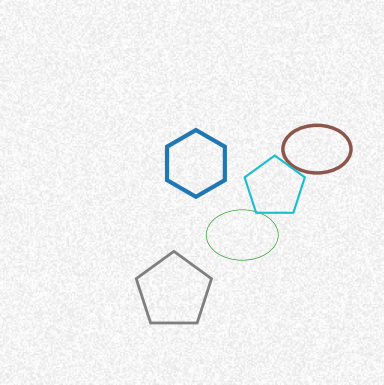[{"shape": "hexagon", "thickness": 3, "radius": 0.43, "center": [0.509, 0.576]}, {"shape": "oval", "thickness": 0.5, "radius": 0.47, "center": [0.629, 0.39]}, {"shape": "oval", "thickness": 2.5, "radius": 0.44, "center": [0.823, 0.613]}, {"shape": "pentagon", "thickness": 2, "radius": 0.51, "center": [0.452, 0.244]}, {"shape": "pentagon", "thickness": 1.5, "radius": 0.41, "center": [0.714, 0.514]}]